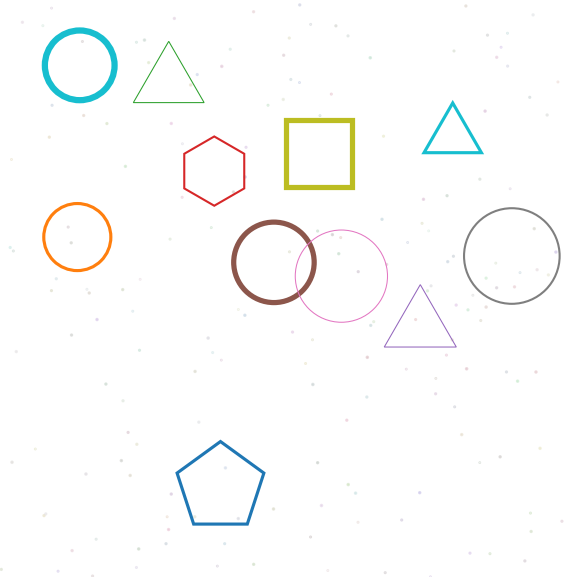[{"shape": "pentagon", "thickness": 1.5, "radius": 0.4, "center": [0.382, 0.156]}, {"shape": "circle", "thickness": 1.5, "radius": 0.29, "center": [0.134, 0.589]}, {"shape": "triangle", "thickness": 0.5, "radius": 0.35, "center": [0.292, 0.857]}, {"shape": "hexagon", "thickness": 1, "radius": 0.3, "center": [0.371, 0.703]}, {"shape": "triangle", "thickness": 0.5, "radius": 0.36, "center": [0.728, 0.434]}, {"shape": "circle", "thickness": 2.5, "radius": 0.35, "center": [0.474, 0.545]}, {"shape": "circle", "thickness": 0.5, "radius": 0.4, "center": [0.591, 0.521]}, {"shape": "circle", "thickness": 1, "radius": 0.41, "center": [0.886, 0.556]}, {"shape": "square", "thickness": 2.5, "radius": 0.29, "center": [0.553, 0.733]}, {"shape": "triangle", "thickness": 1.5, "radius": 0.29, "center": [0.784, 0.763]}, {"shape": "circle", "thickness": 3, "radius": 0.3, "center": [0.138, 0.886]}]